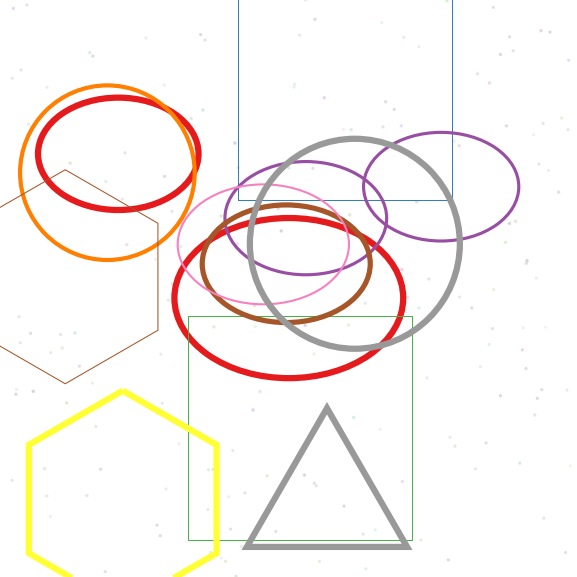[{"shape": "oval", "thickness": 3, "radius": 0.99, "center": [0.5, 0.483]}, {"shape": "oval", "thickness": 3, "radius": 0.69, "center": [0.205, 0.733]}, {"shape": "square", "thickness": 0.5, "radius": 0.92, "center": [0.598, 0.837]}, {"shape": "square", "thickness": 0.5, "radius": 0.97, "center": [0.519, 0.258]}, {"shape": "oval", "thickness": 1.5, "radius": 0.7, "center": [0.53, 0.621]}, {"shape": "oval", "thickness": 1.5, "radius": 0.67, "center": [0.764, 0.676]}, {"shape": "circle", "thickness": 2, "radius": 0.76, "center": [0.186, 0.7]}, {"shape": "hexagon", "thickness": 3, "radius": 0.94, "center": [0.213, 0.135]}, {"shape": "oval", "thickness": 2.5, "radius": 0.73, "center": [0.496, 0.542]}, {"shape": "hexagon", "thickness": 0.5, "radius": 0.93, "center": [0.113, 0.52]}, {"shape": "oval", "thickness": 1, "radius": 0.74, "center": [0.456, 0.576]}, {"shape": "triangle", "thickness": 3, "radius": 0.8, "center": [0.566, 0.132]}, {"shape": "circle", "thickness": 3, "radius": 0.91, "center": [0.614, 0.577]}]